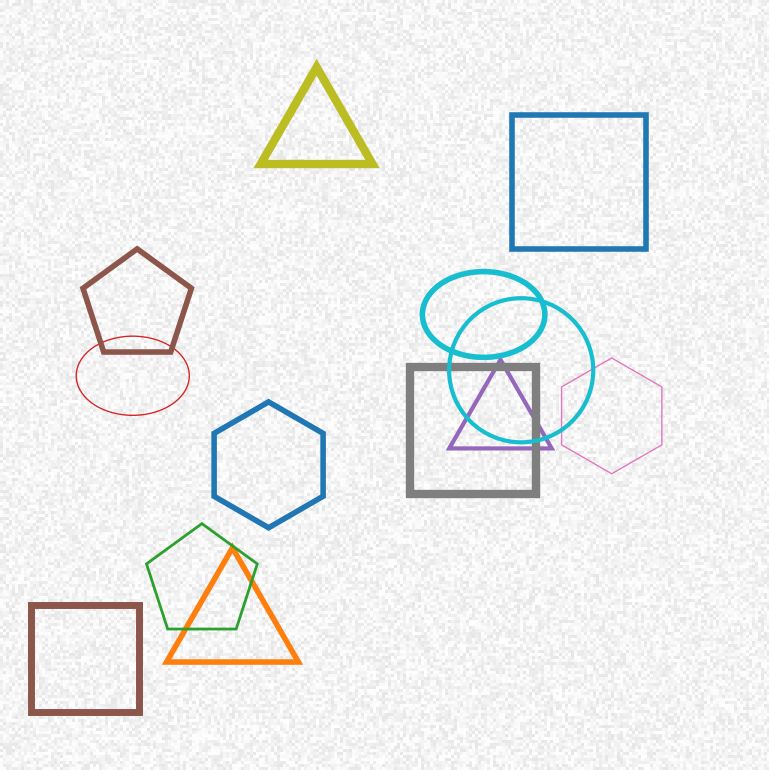[{"shape": "hexagon", "thickness": 2, "radius": 0.41, "center": [0.349, 0.396]}, {"shape": "square", "thickness": 2, "radius": 0.44, "center": [0.752, 0.763]}, {"shape": "triangle", "thickness": 2, "radius": 0.49, "center": [0.302, 0.19]}, {"shape": "pentagon", "thickness": 1, "radius": 0.38, "center": [0.262, 0.244]}, {"shape": "oval", "thickness": 0.5, "radius": 0.37, "center": [0.172, 0.512]}, {"shape": "triangle", "thickness": 1.5, "radius": 0.38, "center": [0.65, 0.456]}, {"shape": "pentagon", "thickness": 2, "radius": 0.37, "center": [0.178, 0.603]}, {"shape": "square", "thickness": 2.5, "radius": 0.35, "center": [0.11, 0.145]}, {"shape": "hexagon", "thickness": 0.5, "radius": 0.38, "center": [0.794, 0.46]}, {"shape": "square", "thickness": 3, "radius": 0.41, "center": [0.614, 0.441]}, {"shape": "triangle", "thickness": 3, "radius": 0.42, "center": [0.411, 0.829]}, {"shape": "oval", "thickness": 2, "radius": 0.4, "center": [0.628, 0.592]}, {"shape": "circle", "thickness": 1.5, "radius": 0.47, "center": [0.677, 0.519]}]